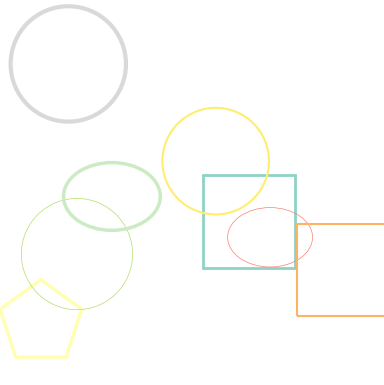[{"shape": "square", "thickness": 2, "radius": 0.6, "center": [0.647, 0.425]}, {"shape": "pentagon", "thickness": 2.5, "radius": 0.56, "center": [0.106, 0.162]}, {"shape": "oval", "thickness": 0.5, "radius": 0.55, "center": [0.702, 0.384]}, {"shape": "square", "thickness": 1.5, "radius": 0.6, "center": [0.89, 0.299]}, {"shape": "circle", "thickness": 0.5, "radius": 0.72, "center": [0.2, 0.34]}, {"shape": "circle", "thickness": 3, "radius": 0.75, "center": [0.177, 0.834]}, {"shape": "oval", "thickness": 2.5, "radius": 0.63, "center": [0.291, 0.49]}, {"shape": "circle", "thickness": 1.5, "radius": 0.69, "center": [0.56, 0.581]}]